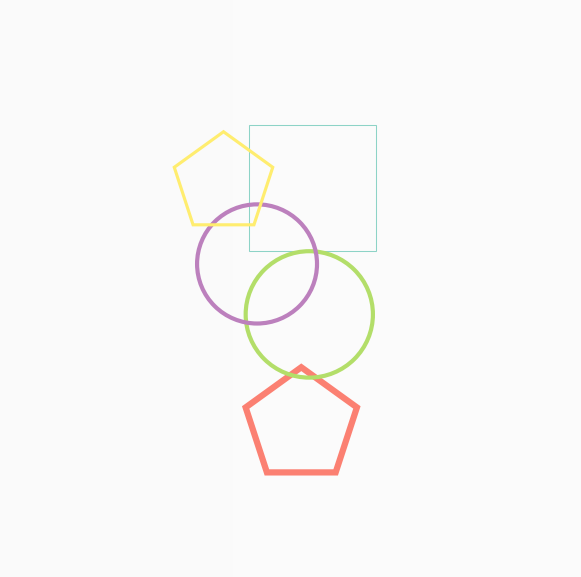[{"shape": "square", "thickness": 0.5, "radius": 0.54, "center": [0.538, 0.674]}, {"shape": "pentagon", "thickness": 3, "radius": 0.5, "center": [0.518, 0.263]}, {"shape": "circle", "thickness": 2, "radius": 0.55, "center": [0.532, 0.455]}, {"shape": "circle", "thickness": 2, "radius": 0.52, "center": [0.442, 0.542]}, {"shape": "pentagon", "thickness": 1.5, "radius": 0.45, "center": [0.385, 0.682]}]